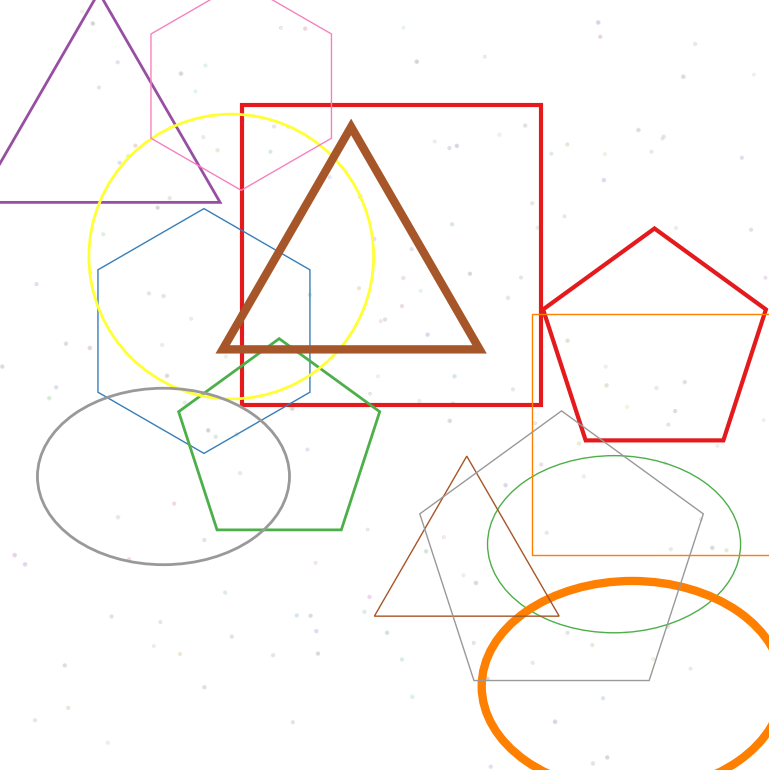[{"shape": "square", "thickness": 1.5, "radius": 0.97, "center": [0.509, 0.669]}, {"shape": "pentagon", "thickness": 1.5, "radius": 0.76, "center": [0.85, 0.551]}, {"shape": "hexagon", "thickness": 0.5, "radius": 0.79, "center": [0.265, 0.57]}, {"shape": "pentagon", "thickness": 1, "radius": 0.69, "center": [0.363, 0.423]}, {"shape": "oval", "thickness": 0.5, "radius": 0.82, "center": [0.797, 0.293]}, {"shape": "triangle", "thickness": 1, "radius": 0.91, "center": [0.128, 0.828]}, {"shape": "square", "thickness": 0.5, "radius": 0.78, "center": [0.847, 0.436]}, {"shape": "oval", "thickness": 3, "radius": 0.98, "center": [0.821, 0.109]}, {"shape": "circle", "thickness": 1, "radius": 0.92, "center": [0.3, 0.667]}, {"shape": "triangle", "thickness": 0.5, "radius": 0.69, "center": [0.606, 0.269]}, {"shape": "triangle", "thickness": 3, "radius": 0.96, "center": [0.456, 0.643]}, {"shape": "hexagon", "thickness": 0.5, "radius": 0.68, "center": [0.313, 0.888]}, {"shape": "pentagon", "thickness": 0.5, "radius": 0.97, "center": [0.729, 0.273]}, {"shape": "oval", "thickness": 1, "radius": 0.82, "center": [0.212, 0.381]}]